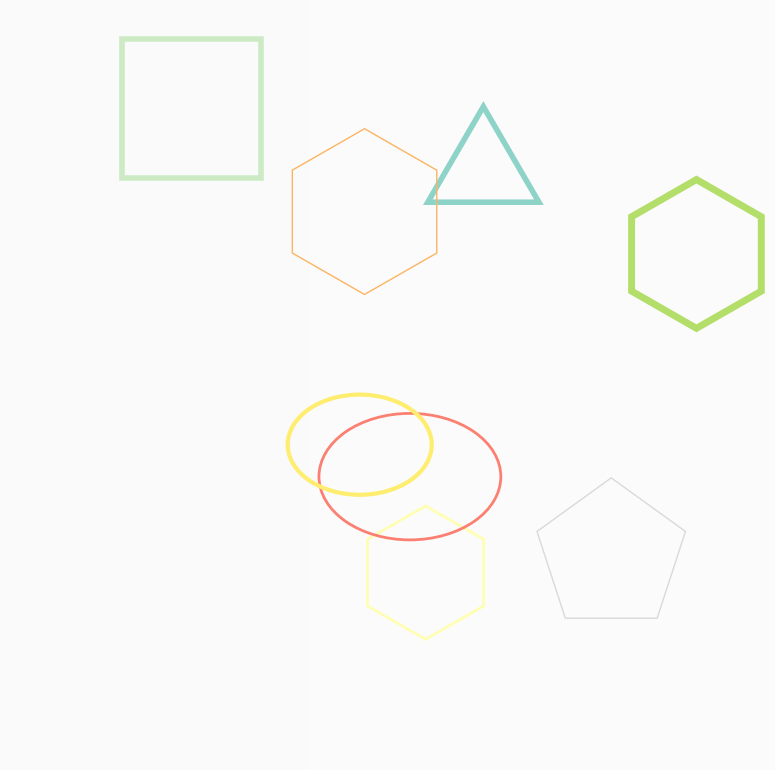[{"shape": "triangle", "thickness": 2, "radius": 0.41, "center": [0.624, 0.779]}, {"shape": "hexagon", "thickness": 1, "radius": 0.43, "center": [0.549, 0.256]}, {"shape": "oval", "thickness": 1, "radius": 0.59, "center": [0.529, 0.381]}, {"shape": "hexagon", "thickness": 0.5, "radius": 0.54, "center": [0.47, 0.725]}, {"shape": "hexagon", "thickness": 2.5, "radius": 0.48, "center": [0.899, 0.67]}, {"shape": "pentagon", "thickness": 0.5, "radius": 0.5, "center": [0.789, 0.279]}, {"shape": "square", "thickness": 2, "radius": 0.45, "center": [0.247, 0.859]}, {"shape": "oval", "thickness": 1.5, "radius": 0.46, "center": [0.464, 0.422]}]